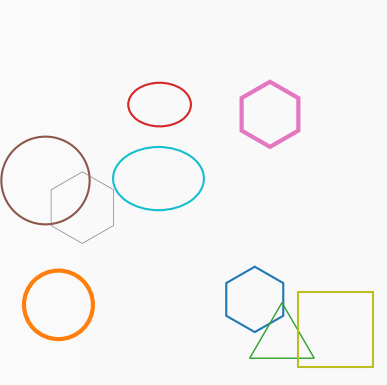[{"shape": "hexagon", "thickness": 1.5, "radius": 0.42, "center": [0.657, 0.222]}, {"shape": "circle", "thickness": 3, "radius": 0.44, "center": [0.151, 0.208]}, {"shape": "triangle", "thickness": 1, "radius": 0.48, "center": [0.728, 0.118]}, {"shape": "oval", "thickness": 1.5, "radius": 0.4, "center": [0.412, 0.728]}, {"shape": "circle", "thickness": 1.5, "radius": 0.57, "center": [0.117, 0.531]}, {"shape": "hexagon", "thickness": 3, "radius": 0.42, "center": [0.697, 0.703]}, {"shape": "hexagon", "thickness": 0.5, "radius": 0.46, "center": [0.212, 0.461]}, {"shape": "square", "thickness": 1.5, "radius": 0.49, "center": [0.865, 0.144]}, {"shape": "oval", "thickness": 1.5, "radius": 0.59, "center": [0.409, 0.536]}]